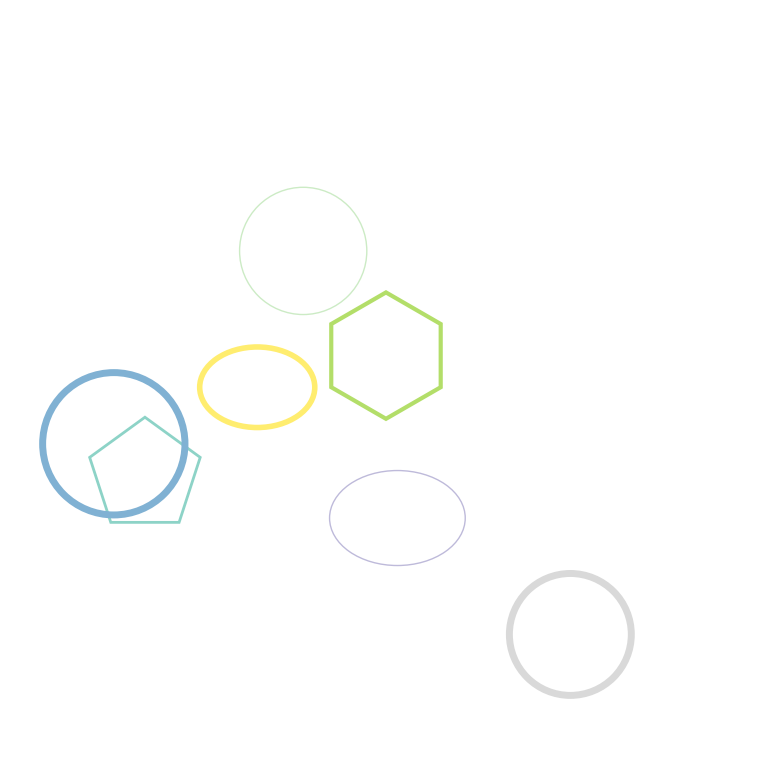[{"shape": "pentagon", "thickness": 1, "radius": 0.38, "center": [0.188, 0.383]}, {"shape": "oval", "thickness": 0.5, "radius": 0.44, "center": [0.516, 0.327]}, {"shape": "circle", "thickness": 2.5, "radius": 0.46, "center": [0.148, 0.424]}, {"shape": "hexagon", "thickness": 1.5, "radius": 0.41, "center": [0.501, 0.538]}, {"shape": "circle", "thickness": 2.5, "radius": 0.4, "center": [0.741, 0.176]}, {"shape": "circle", "thickness": 0.5, "radius": 0.41, "center": [0.394, 0.674]}, {"shape": "oval", "thickness": 2, "radius": 0.37, "center": [0.334, 0.497]}]